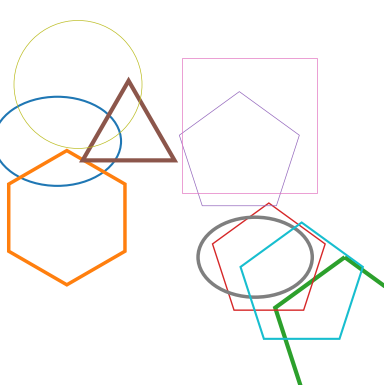[{"shape": "oval", "thickness": 1.5, "radius": 0.83, "center": [0.149, 0.633]}, {"shape": "hexagon", "thickness": 2.5, "radius": 0.87, "center": [0.174, 0.435]}, {"shape": "pentagon", "thickness": 3, "radius": 0.95, "center": [0.895, 0.142]}, {"shape": "pentagon", "thickness": 1, "radius": 0.77, "center": [0.698, 0.319]}, {"shape": "pentagon", "thickness": 0.5, "radius": 0.82, "center": [0.622, 0.598]}, {"shape": "triangle", "thickness": 3, "radius": 0.69, "center": [0.334, 0.652]}, {"shape": "square", "thickness": 0.5, "radius": 0.88, "center": [0.649, 0.674]}, {"shape": "oval", "thickness": 2.5, "radius": 0.74, "center": [0.663, 0.332]}, {"shape": "circle", "thickness": 0.5, "radius": 0.83, "center": [0.203, 0.781]}, {"shape": "pentagon", "thickness": 1.5, "radius": 0.84, "center": [0.784, 0.255]}]